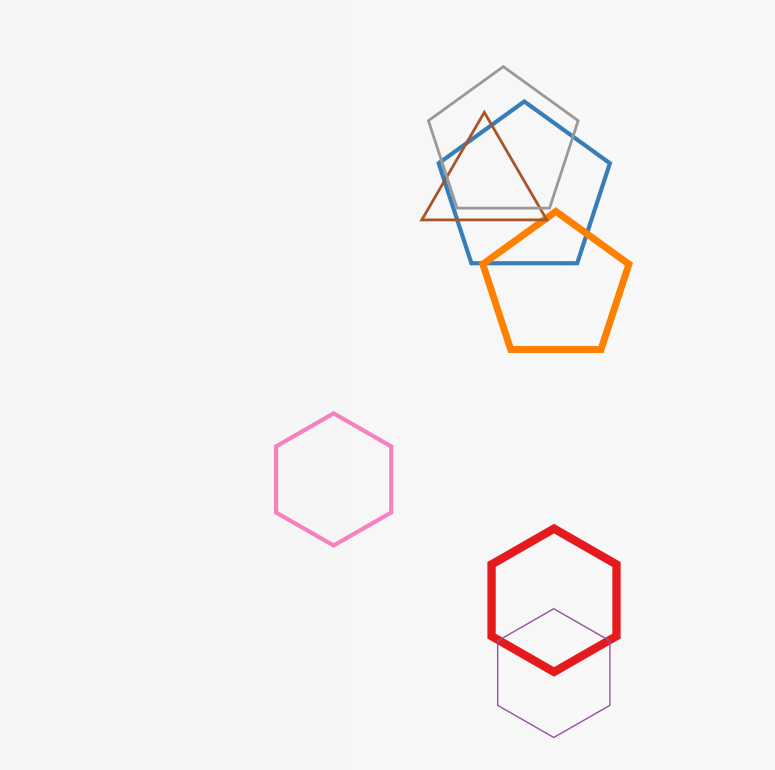[{"shape": "hexagon", "thickness": 3, "radius": 0.47, "center": [0.715, 0.22]}, {"shape": "pentagon", "thickness": 1.5, "radius": 0.58, "center": [0.677, 0.752]}, {"shape": "hexagon", "thickness": 0.5, "radius": 0.42, "center": [0.715, 0.126]}, {"shape": "pentagon", "thickness": 2.5, "radius": 0.5, "center": [0.717, 0.626]}, {"shape": "triangle", "thickness": 1, "radius": 0.47, "center": [0.625, 0.761]}, {"shape": "hexagon", "thickness": 1.5, "radius": 0.43, "center": [0.431, 0.377]}, {"shape": "pentagon", "thickness": 1, "radius": 0.51, "center": [0.649, 0.812]}]